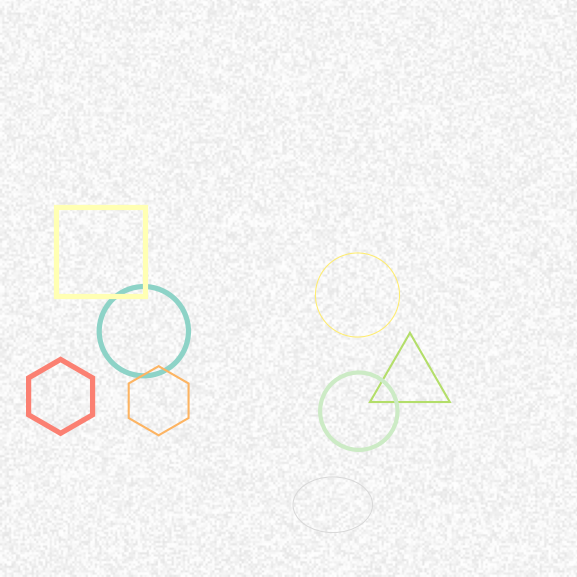[{"shape": "circle", "thickness": 2.5, "radius": 0.39, "center": [0.249, 0.426]}, {"shape": "square", "thickness": 2.5, "radius": 0.39, "center": [0.175, 0.563]}, {"shape": "hexagon", "thickness": 2.5, "radius": 0.32, "center": [0.105, 0.313]}, {"shape": "hexagon", "thickness": 1, "radius": 0.3, "center": [0.275, 0.305]}, {"shape": "triangle", "thickness": 1, "radius": 0.4, "center": [0.71, 0.343]}, {"shape": "oval", "thickness": 0.5, "radius": 0.34, "center": [0.576, 0.125]}, {"shape": "circle", "thickness": 2, "radius": 0.33, "center": [0.621, 0.287]}, {"shape": "circle", "thickness": 0.5, "radius": 0.36, "center": [0.619, 0.488]}]